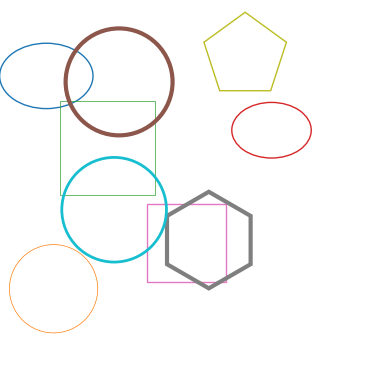[{"shape": "oval", "thickness": 1, "radius": 0.61, "center": [0.12, 0.803]}, {"shape": "circle", "thickness": 0.5, "radius": 0.57, "center": [0.139, 0.25]}, {"shape": "square", "thickness": 0.5, "radius": 0.61, "center": [0.279, 0.616]}, {"shape": "oval", "thickness": 1, "radius": 0.52, "center": [0.705, 0.662]}, {"shape": "circle", "thickness": 3, "radius": 0.69, "center": [0.309, 0.787]}, {"shape": "square", "thickness": 1, "radius": 0.51, "center": [0.485, 0.369]}, {"shape": "hexagon", "thickness": 3, "radius": 0.63, "center": [0.542, 0.376]}, {"shape": "pentagon", "thickness": 1, "radius": 0.56, "center": [0.637, 0.855]}, {"shape": "circle", "thickness": 2, "radius": 0.68, "center": [0.296, 0.455]}]